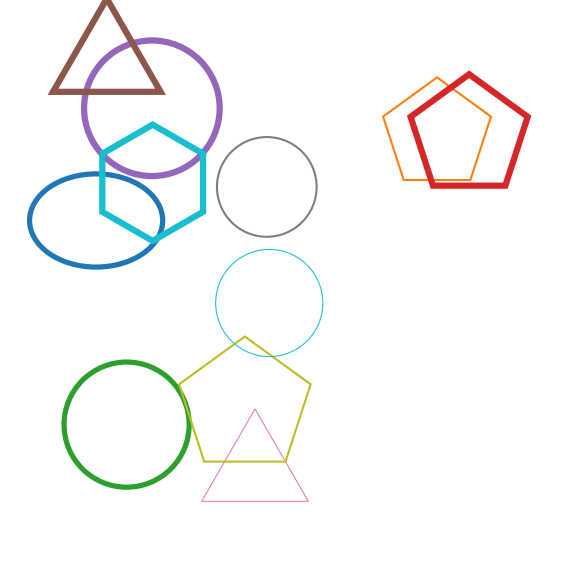[{"shape": "oval", "thickness": 2.5, "radius": 0.58, "center": [0.166, 0.617]}, {"shape": "pentagon", "thickness": 1, "radius": 0.49, "center": [0.757, 0.767]}, {"shape": "circle", "thickness": 2.5, "radius": 0.54, "center": [0.219, 0.264]}, {"shape": "pentagon", "thickness": 3, "radius": 0.53, "center": [0.812, 0.764]}, {"shape": "circle", "thickness": 3, "radius": 0.59, "center": [0.263, 0.812]}, {"shape": "triangle", "thickness": 3, "radius": 0.54, "center": [0.185, 0.894]}, {"shape": "triangle", "thickness": 0.5, "radius": 0.53, "center": [0.442, 0.184]}, {"shape": "circle", "thickness": 1, "radius": 0.43, "center": [0.462, 0.675]}, {"shape": "pentagon", "thickness": 1, "radius": 0.6, "center": [0.424, 0.297]}, {"shape": "circle", "thickness": 0.5, "radius": 0.46, "center": [0.466, 0.474]}, {"shape": "hexagon", "thickness": 3, "radius": 0.5, "center": [0.264, 0.683]}]